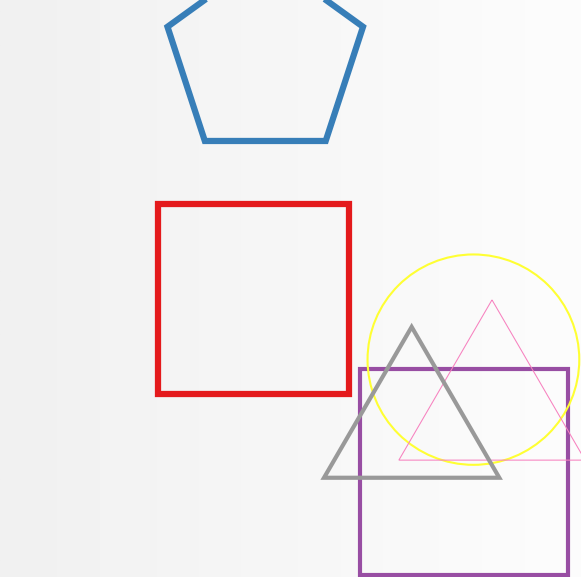[{"shape": "square", "thickness": 3, "radius": 0.82, "center": [0.436, 0.481]}, {"shape": "pentagon", "thickness": 3, "radius": 0.88, "center": [0.456, 0.898]}, {"shape": "square", "thickness": 2, "radius": 0.89, "center": [0.798, 0.181]}, {"shape": "circle", "thickness": 1, "radius": 0.91, "center": [0.814, 0.376]}, {"shape": "triangle", "thickness": 0.5, "radius": 0.92, "center": [0.846, 0.295]}, {"shape": "triangle", "thickness": 2, "radius": 0.87, "center": [0.708, 0.259]}]